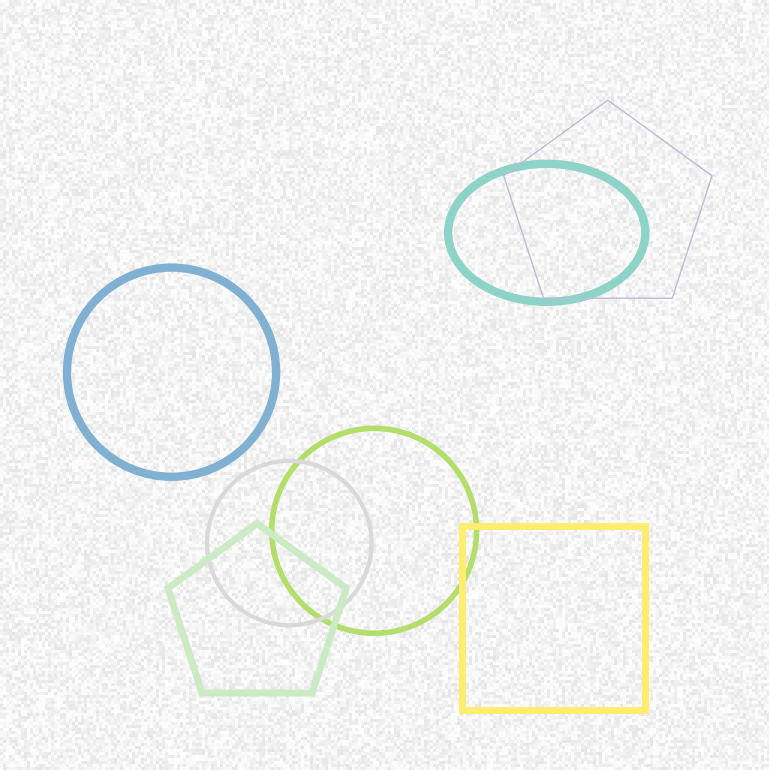[{"shape": "oval", "thickness": 3, "radius": 0.64, "center": [0.71, 0.698]}, {"shape": "pentagon", "thickness": 0.5, "radius": 0.71, "center": [0.789, 0.728]}, {"shape": "circle", "thickness": 3, "radius": 0.68, "center": [0.223, 0.517]}, {"shape": "circle", "thickness": 2, "radius": 0.67, "center": [0.486, 0.311]}, {"shape": "circle", "thickness": 1.5, "radius": 0.53, "center": [0.376, 0.295]}, {"shape": "pentagon", "thickness": 2.5, "radius": 0.61, "center": [0.334, 0.198]}, {"shape": "square", "thickness": 2.5, "radius": 0.6, "center": [0.718, 0.197]}]